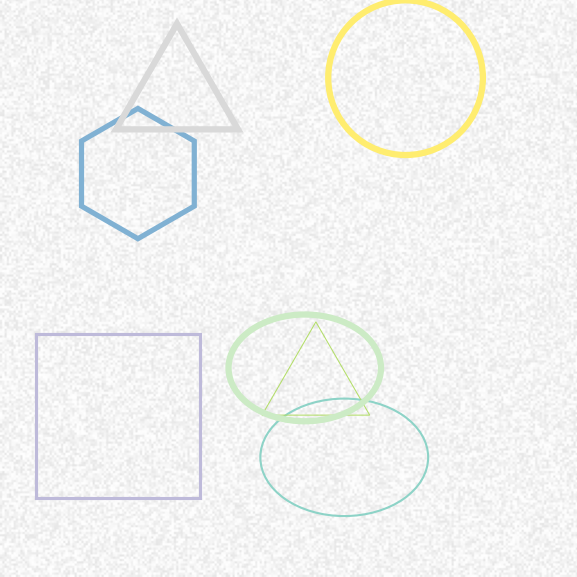[{"shape": "oval", "thickness": 1, "radius": 0.73, "center": [0.596, 0.207]}, {"shape": "square", "thickness": 1.5, "radius": 0.71, "center": [0.204, 0.279]}, {"shape": "hexagon", "thickness": 2.5, "radius": 0.56, "center": [0.239, 0.699]}, {"shape": "triangle", "thickness": 0.5, "radius": 0.54, "center": [0.547, 0.334]}, {"shape": "triangle", "thickness": 3, "radius": 0.61, "center": [0.307, 0.836]}, {"shape": "oval", "thickness": 3, "radius": 0.66, "center": [0.528, 0.362]}, {"shape": "circle", "thickness": 3, "radius": 0.67, "center": [0.702, 0.865]}]